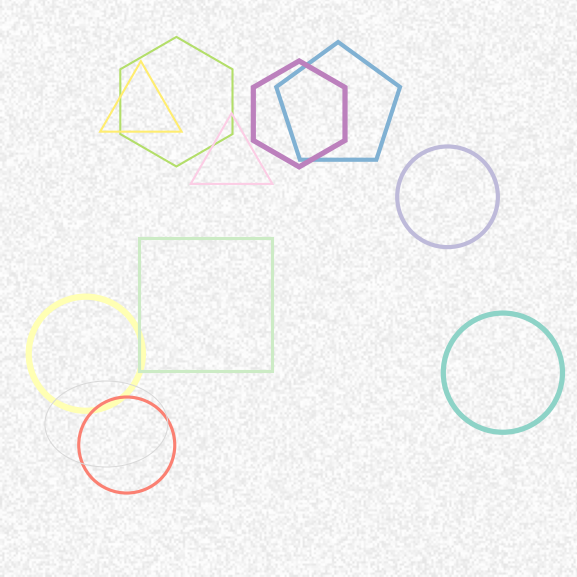[{"shape": "circle", "thickness": 2.5, "radius": 0.52, "center": [0.871, 0.354]}, {"shape": "circle", "thickness": 3, "radius": 0.49, "center": [0.149, 0.387]}, {"shape": "circle", "thickness": 2, "radius": 0.44, "center": [0.775, 0.658]}, {"shape": "circle", "thickness": 1.5, "radius": 0.42, "center": [0.219, 0.229]}, {"shape": "pentagon", "thickness": 2, "radius": 0.56, "center": [0.585, 0.814]}, {"shape": "hexagon", "thickness": 1, "radius": 0.56, "center": [0.305, 0.823]}, {"shape": "triangle", "thickness": 1, "radius": 0.41, "center": [0.401, 0.722]}, {"shape": "oval", "thickness": 0.5, "radius": 0.53, "center": [0.184, 0.265]}, {"shape": "hexagon", "thickness": 2.5, "radius": 0.46, "center": [0.518, 0.802]}, {"shape": "square", "thickness": 1.5, "radius": 0.58, "center": [0.356, 0.472]}, {"shape": "triangle", "thickness": 1, "radius": 0.41, "center": [0.244, 0.812]}]